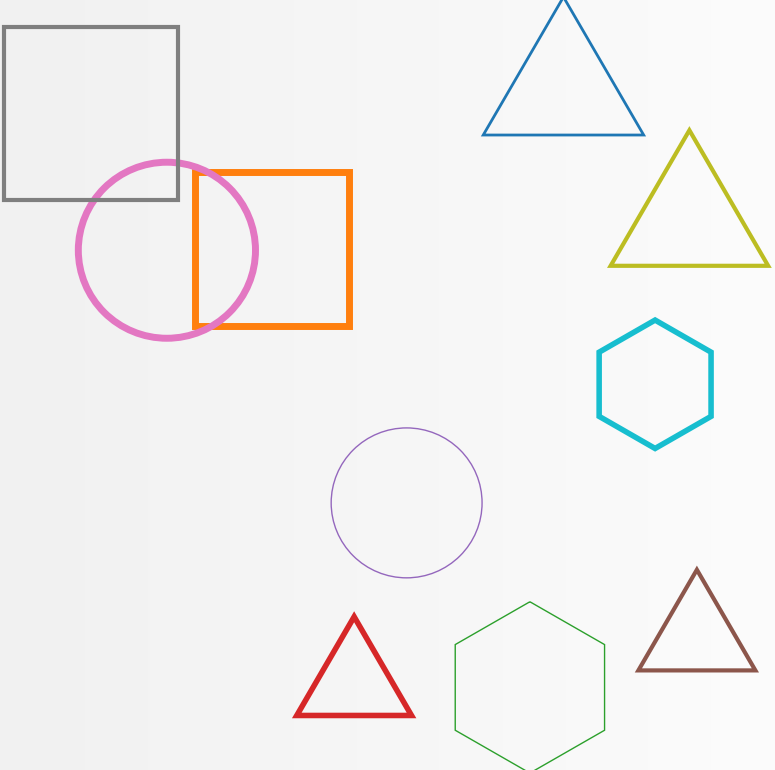[{"shape": "triangle", "thickness": 1, "radius": 0.6, "center": [0.727, 0.884]}, {"shape": "square", "thickness": 2.5, "radius": 0.5, "center": [0.35, 0.677]}, {"shape": "hexagon", "thickness": 0.5, "radius": 0.56, "center": [0.684, 0.107]}, {"shape": "triangle", "thickness": 2, "radius": 0.43, "center": [0.457, 0.114]}, {"shape": "circle", "thickness": 0.5, "radius": 0.49, "center": [0.525, 0.347]}, {"shape": "triangle", "thickness": 1.5, "radius": 0.44, "center": [0.899, 0.173]}, {"shape": "circle", "thickness": 2.5, "radius": 0.57, "center": [0.215, 0.675]}, {"shape": "square", "thickness": 1.5, "radius": 0.56, "center": [0.117, 0.853]}, {"shape": "triangle", "thickness": 1.5, "radius": 0.59, "center": [0.89, 0.713]}, {"shape": "hexagon", "thickness": 2, "radius": 0.42, "center": [0.845, 0.501]}]